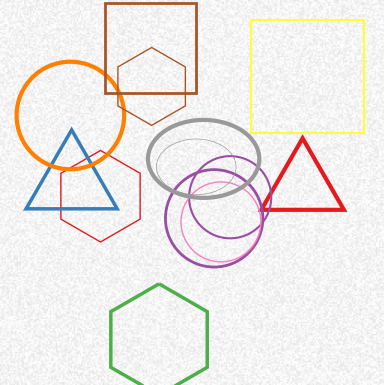[{"shape": "triangle", "thickness": 3, "radius": 0.62, "center": [0.786, 0.517]}, {"shape": "hexagon", "thickness": 1, "radius": 0.59, "center": [0.261, 0.49]}, {"shape": "triangle", "thickness": 2.5, "radius": 0.68, "center": [0.186, 0.526]}, {"shape": "hexagon", "thickness": 2.5, "radius": 0.72, "center": [0.413, 0.118]}, {"shape": "circle", "thickness": 1.5, "radius": 0.53, "center": [0.598, 0.488]}, {"shape": "circle", "thickness": 2, "radius": 0.63, "center": [0.556, 0.433]}, {"shape": "circle", "thickness": 3, "radius": 0.7, "center": [0.183, 0.7]}, {"shape": "square", "thickness": 1.5, "radius": 0.73, "center": [0.798, 0.801]}, {"shape": "hexagon", "thickness": 1, "radius": 0.51, "center": [0.394, 0.776]}, {"shape": "square", "thickness": 2, "radius": 0.59, "center": [0.391, 0.876]}, {"shape": "circle", "thickness": 1, "radius": 0.52, "center": [0.574, 0.424]}, {"shape": "oval", "thickness": 3, "radius": 0.72, "center": [0.529, 0.587]}, {"shape": "oval", "thickness": 0.5, "radius": 0.52, "center": [0.51, 0.567]}]